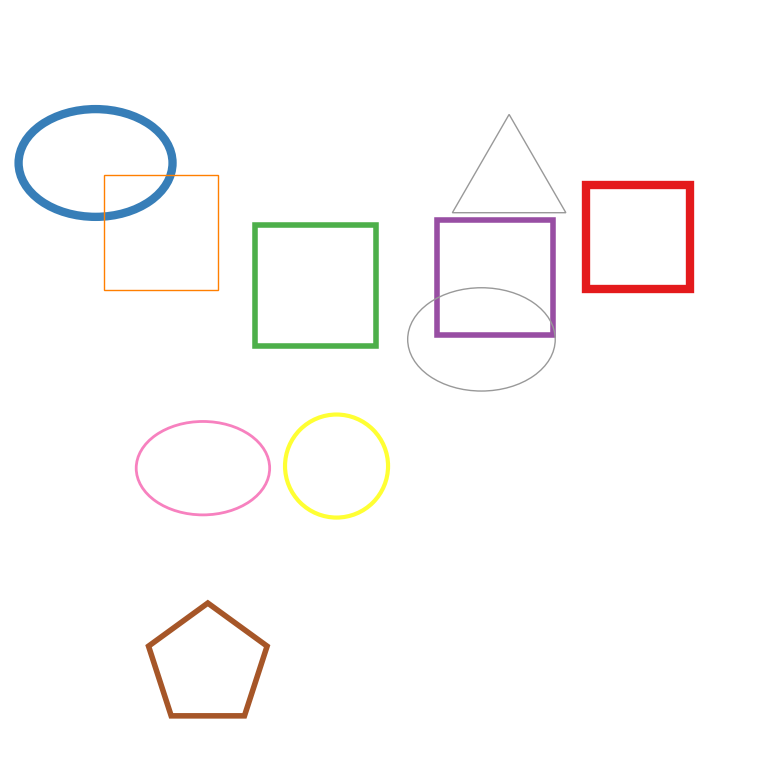[{"shape": "square", "thickness": 3, "radius": 0.34, "center": [0.829, 0.692]}, {"shape": "oval", "thickness": 3, "radius": 0.5, "center": [0.124, 0.788]}, {"shape": "square", "thickness": 2, "radius": 0.39, "center": [0.41, 0.63]}, {"shape": "square", "thickness": 2, "radius": 0.37, "center": [0.643, 0.64]}, {"shape": "square", "thickness": 0.5, "radius": 0.37, "center": [0.209, 0.698]}, {"shape": "circle", "thickness": 1.5, "radius": 0.33, "center": [0.437, 0.395]}, {"shape": "pentagon", "thickness": 2, "radius": 0.4, "center": [0.27, 0.136]}, {"shape": "oval", "thickness": 1, "radius": 0.43, "center": [0.264, 0.392]}, {"shape": "oval", "thickness": 0.5, "radius": 0.48, "center": [0.625, 0.559]}, {"shape": "triangle", "thickness": 0.5, "radius": 0.43, "center": [0.661, 0.766]}]